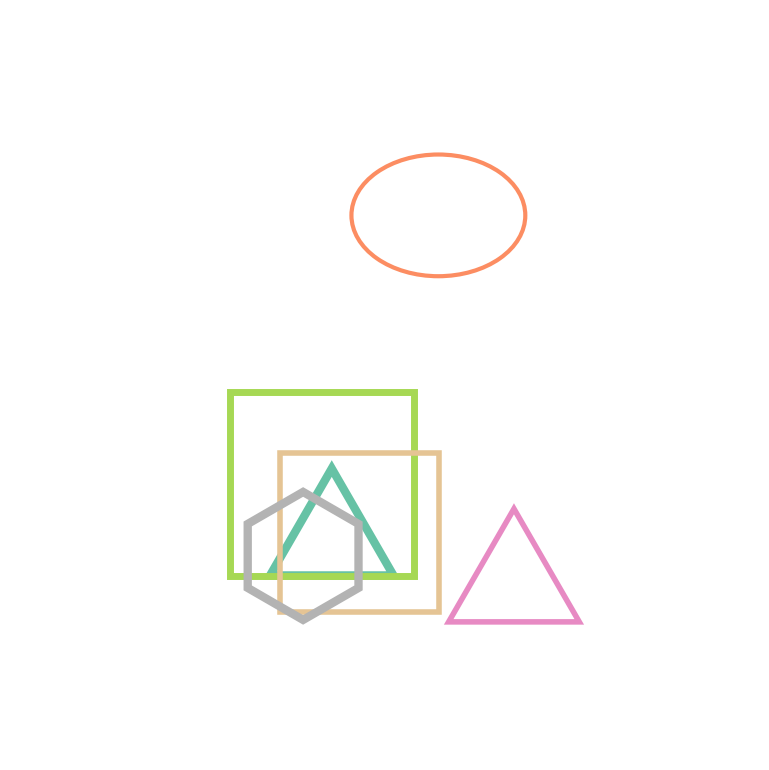[{"shape": "triangle", "thickness": 3, "radius": 0.46, "center": [0.431, 0.299]}, {"shape": "oval", "thickness": 1.5, "radius": 0.56, "center": [0.569, 0.72]}, {"shape": "triangle", "thickness": 2, "radius": 0.49, "center": [0.667, 0.241]}, {"shape": "square", "thickness": 2.5, "radius": 0.6, "center": [0.418, 0.372]}, {"shape": "square", "thickness": 2, "radius": 0.52, "center": [0.467, 0.308]}, {"shape": "hexagon", "thickness": 3, "radius": 0.42, "center": [0.394, 0.278]}]